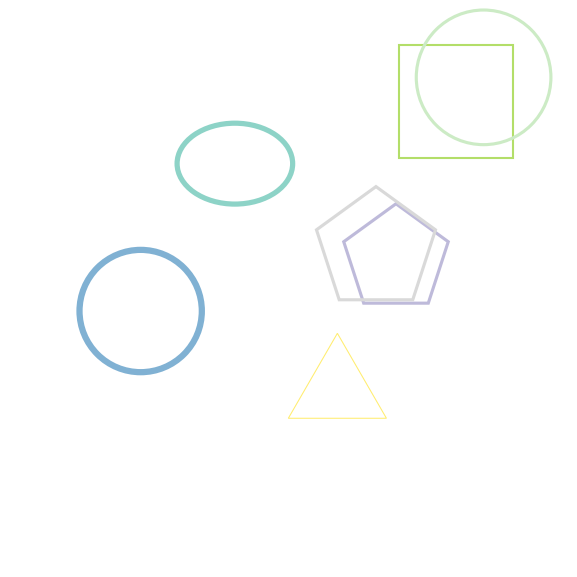[{"shape": "oval", "thickness": 2.5, "radius": 0.5, "center": [0.407, 0.716]}, {"shape": "pentagon", "thickness": 1.5, "radius": 0.48, "center": [0.686, 0.551]}, {"shape": "circle", "thickness": 3, "radius": 0.53, "center": [0.244, 0.461]}, {"shape": "square", "thickness": 1, "radius": 0.49, "center": [0.79, 0.824]}, {"shape": "pentagon", "thickness": 1.5, "radius": 0.54, "center": [0.651, 0.568]}, {"shape": "circle", "thickness": 1.5, "radius": 0.58, "center": [0.837, 0.865]}, {"shape": "triangle", "thickness": 0.5, "radius": 0.49, "center": [0.584, 0.324]}]